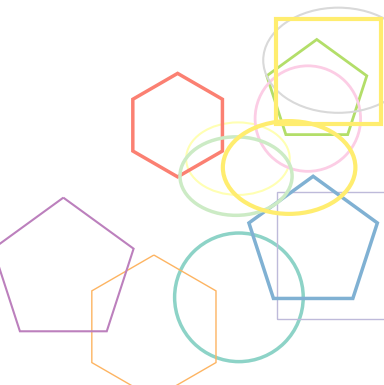[{"shape": "circle", "thickness": 2.5, "radius": 0.84, "center": [0.621, 0.228]}, {"shape": "oval", "thickness": 1.5, "radius": 0.67, "center": [0.618, 0.588]}, {"shape": "square", "thickness": 1, "radius": 0.82, "center": [0.883, 0.337]}, {"shape": "hexagon", "thickness": 2.5, "radius": 0.67, "center": [0.461, 0.675]}, {"shape": "pentagon", "thickness": 2.5, "radius": 0.88, "center": [0.813, 0.367]}, {"shape": "hexagon", "thickness": 1, "radius": 0.93, "center": [0.4, 0.151]}, {"shape": "pentagon", "thickness": 2, "radius": 0.68, "center": [0.823, 0.761]}, {"shape": "circle", "thickness": 2, "radius": 0.69, "center": [0.8, 0.692]}, {"shape": "oval", "thickness": 1.5, "radius": 0.98, "center": [0.879, 0.844]}, {"shape": "pentagon", "thickness": 1.5, "radius": 0.96, "center": [0.165, 0.295]}, {"shape": "oval", "thickness": 2.5, "radius": 0.73, "center": [0.613, 0.543]}, {"shape": "square", "thickness": 3, "radius": 0.68, "center": [0.853, 0.814]}, {"shape": "oval", "thickness": 3, "radius": 0.86, "center": [0.751, 0.565]}]